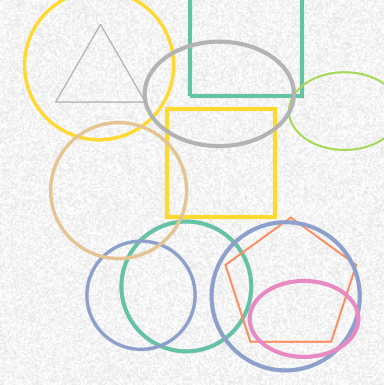[{"shape": "circle", "thickness": 3, "radius": 0.84, "center": [0.484, 0.256]}, {"shape": "square", "thickness": 3, "radius": 0.72, "center": [0.639, 0.895]}, {"shape": "pentagon", "thickness": 1.5, "radius": 0.89, "center": [0.755, 0.257]}, {"shape": "circle", "thickness": 2.5, "radius": 0.7, "center": [0.366, 0.233]}, {"shape": "circle", "thickness": 3, "radius": 0.96, "center": [0.742, 0.23]}, {"shape": "oval", "thickness": 3, "radius": 0.71, "center": [0.79, 0.172]}, {"shape": "oval", "thickness": 1.5, "radius": 0.72, "center": [0.895, 0.711]}, {"shape": "square", "thickness": 3, "radius": 0.7, "center": [0.575, 0.576]}, {"shape": "circle", "thickness": 2.5, "radius": 0.97, "center": [0.257, 0.831]}, {"shape": "circle", "thickness": 2.5, "radius": 0.88, "center": [0.308, 0.505]}, {"shape": "triangle", "thickness": 1, "radius": 0.67, "center": [0.261, 0.802]}, {"shape": "oval", "thickness": 3, "radius": 0.97, "center": [0.57, 0.756]}]